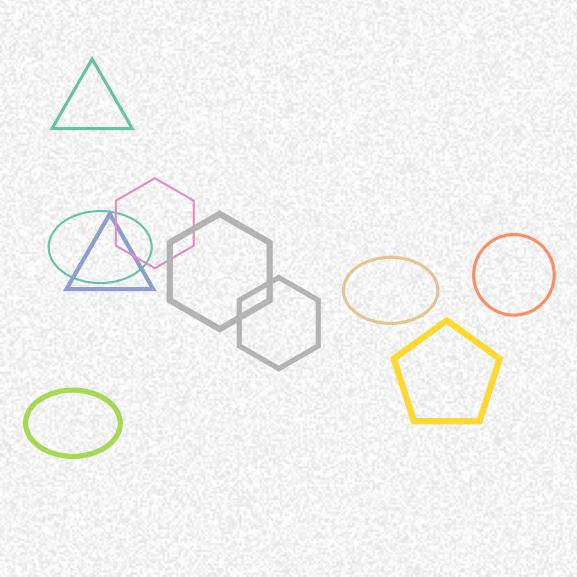[{"shape": "oval", "thickness": 1, "radius": 0.45, "center": [0.173, 0.571]}, {"shape": "triangle", "thickness": 1.5, "radius": 0.4, "center": [0.16, 0.817]}, {"shape": "circle", "thickness": 1.5, "radius": 0.35, "center": [0.89, 0.523]}, {"shape": "triangle", "thickness": 2, "radius": 0.43, "center": [0.19, 0.542]}, {"shape": "hexagon", "thickness": 1, "radius": 0.39, "center": [0.268, 0.613]}, {"shape": "oval", "thickness": 2.5, "radius": 0.41, "center": [0.126, 0.266]}, {"shape": "pentagon", "thickness": 3, "radius": 0.48, "center": [0.774, 0.348]}, {"shape": "oval", "thickness": 1.5, "radius": 0.41, "center": [0.677, 0.496]}, {"shape": "hexagon", "thickness": 3, "radius": 0.5, "center": [0.38, 0.529]}, {"shape": "hexagon", "thickness": 2.5, "radius": 0.39, "center": [0.483, 0.44]}]